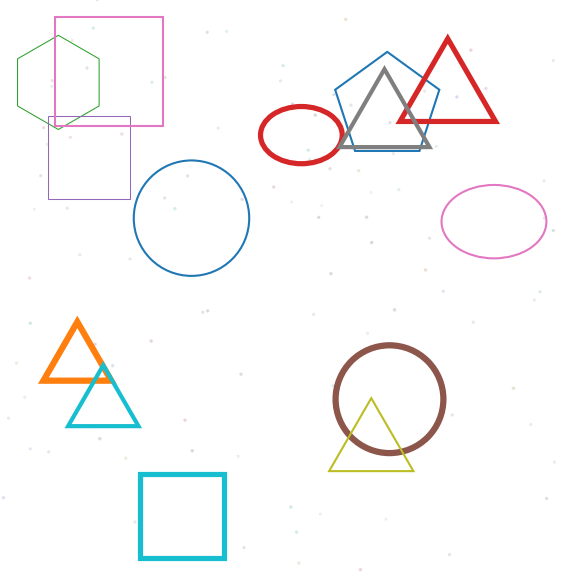[{"shape": "pentagon", "thickness": 1, "radius": 0.47, "center": [0.671, 0.814]}, {"shape": "circle", "thickness": 1, "radius": 0.5, "center": [0.332, 0.621]}, {"shape": "triangle", "thickness": 3, "radius": 0.34, "center": [0.134, 0.374]}, {"shape": "hexagon", "thickness": 0.5, "radius": 0.41, "center": [0.101, 0.856]}, {"shape": "oval", "thickness": 2.5, "radius": 0.35, "center": [0.522, 0.765]}, {"shape": "triangle", "thickness": 2.5, "radius": 0.48, "center": [0.775, 0.837]}, {"shape": "square", "thickness": 0.5, "radius": 0.36, "center": [0.154, 0.727]}, {"shape": "circle", "thickness": 3, "radius": 0.47, "center": [0.674, 0.308]}, {"shape": "square", "thickness": 1, "radius": 0.47, "center": [0.189, 0.875]}, {"shape": "oval", "thickness": 1, "radius": 0.45, "center": [0.855, 0.615]}, {"shape": "triangle", "thickness": 2, "radius": 0.45, "center": [0.666, 0.789]}, {"shape": "triangle", "thickness": 1, "radius": 0.42, "center": [0.643, 0.225]}, {"shape": "square", "thickness": 2.5, "radius": 0.36, "center": [0.316, 0.106]}, {"shape": "triangle", "thickness": 2, "radius": 0.35, "center": [0.179, 0.296]}]